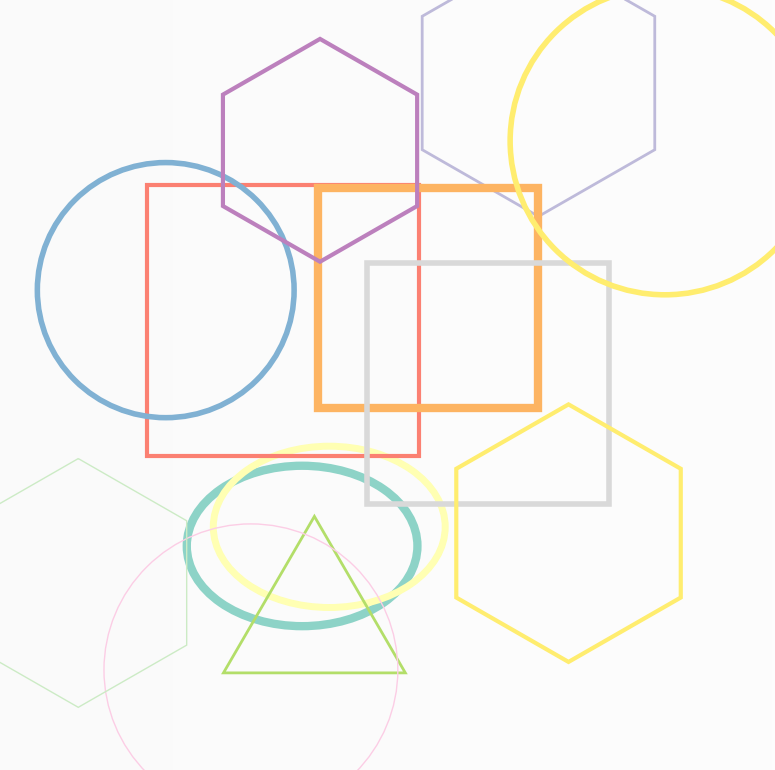[{"shape": "oval", "thickness": 3, "radius": 0.74, "center": [0.39, 0.291]}, {"shape": "oval", "thickness": 2.5, "radius": 0.75, "center": [0.425, 0.316]}, {"shape": "hexagon", "thickness": 1, "radius": 0.87, "center": [0.695, 0.892]}, {"shape": "square", "thickness": 1.5, "radius": 0.88, "center": [0.365, 0.584]}, {"shape": "circle", "thickness": 2, "radius": 0.83, "center": [0.214, 0.623]}, {"shape": "square", "thickness": 3, "radius": 0.71, "center": [0.552, 0.613]}, {"shape": "triangle", "thickness": 1, "radius": 0.68, "center": [0.406, 0.194]}, {"shape": "circle", "thickness": 0.5, "radius": 0.95, "center": [0.324, 0.13]}, {"shape": "square", "thickness": 2, "radius": 0.78, "center": [0.63, 0.502]}, {"shape": "hexagon", "thickness": 1.5, "radius": 0.72, "center": [0.413, 0.805]}, {"shape": "hexagon", "thickness": 0.5, "radius": 0.81, "center": [0.101, 0.243]}, {"shape": "circle", "thickness": 2, "radius": 1.0, "center": [0.858, 0.817]}, {"shape": "hexagon", "thickness": 1.5, "radius": 0.84, "center": [0.734, 0.308]}]